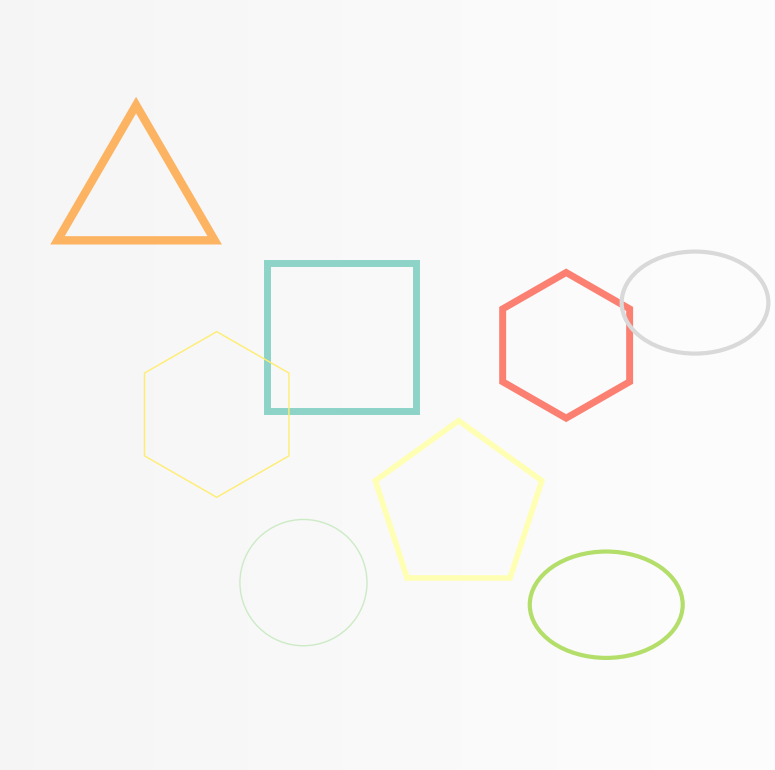[{"shape": "square", "thickness": 2.5, "radius": 0.48, "center": [0.441, 0.562]}, {"shape": "pentagon", "thickness": 2, "radius": 0.56, "center": [0.592, 0.341]}, {"shape": "hexagon", "thickness": 2.5, "radius": 0.47, "center": [0.731, 0.552]}, {"shape": "triangle", "thickness": 3, "radius": 0.59, "center": [0.176, 0.746]}, {"shape": "oval", "thickness": 1.5, "radius": 0.49, "center": [0.782, 0.215]}, {"shape": "oval", "thickness": 1.5, "radius": 0.47, "center": [0.897, 0.607]}, {"shape": "circle", "thickness": 0.5, "radius": 0.41, "center": [0.392, 0.243]}, {"shape": "hexagon", "thickness": 0.5, "radius": 0.54, "center": [0.28, 0.462]}]